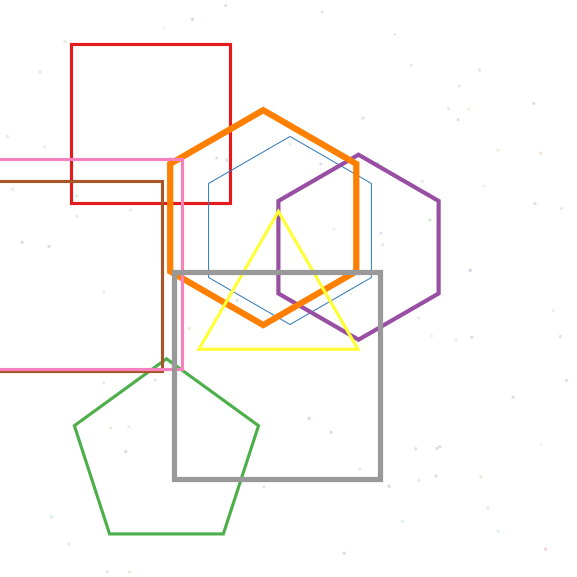[{"shape": "square", "thickness": 1.5, "radius": 0.69, "center": [0.26, 0.785]}, {"shape": "hexagon", "thickness": 0.5, "radius": 0.81, "center": [0.502, 0.6]}, {"shape": "pentagon", "thickness": 1.5, "radius": 0.84, "center": [0.288, 0.21]}, {"shape": "hexagon", "thickness": 2, "radius": 0.8, "center": [0.621, 0.571]}, {"shape": "hexagon", "thickness": 3, "radius": 0.93, "center": [0.456, 0.622]}, {"shape": "triangle", "thickness": 1.5, "radius": 0.8, "center": [0.482, 0.474]}, {"shape": "square", "thickness": 1.5, "radius": 0.82, "center": [0.116, 0.522]}, {"shape": "square", "thickness": 1.5, "radius": 0.91, "center": [0.133, 0.542]}, {"shape": "square", "thickness": 2.5, "radius": 0.89, "center": [0.48, 0.349]}]